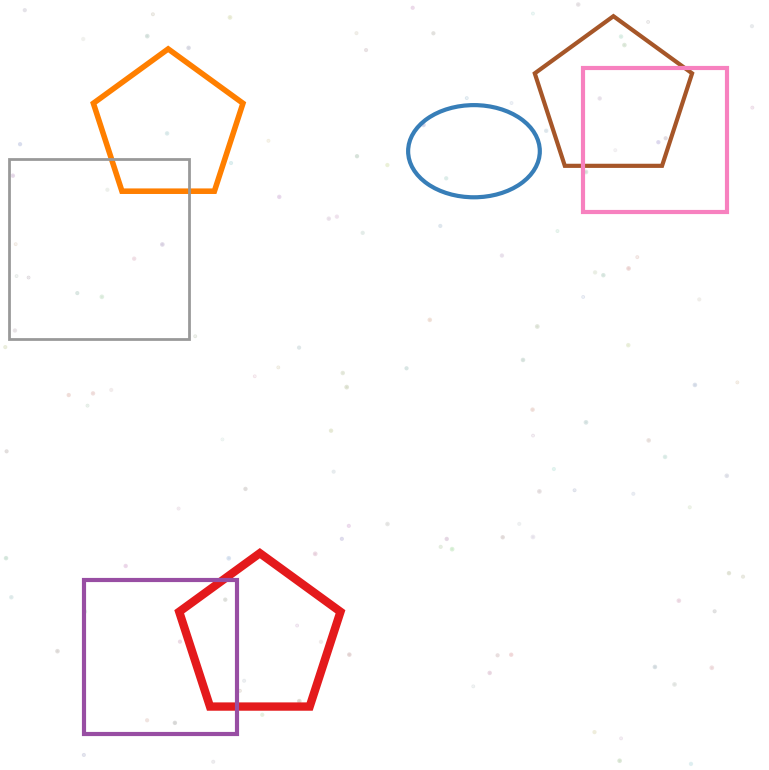[{"shape": "pentagon", "thickness": 3, "radius": 0.55, "center": [0.337, 0.171]}, {"shape": "oval", "thickness": 1.5, "radius": 0.43, "center": [0.616, 0.804]}, {"shape": "square", "thickness": 1.5, "radius": 0.5, "center": [0.208, 0.147]}, {"shape": "pentagon", "thickness": 2, "radius": 0.51, "center": [0.218, 0.834]}, {"shape": "pentagon", "thickness": 1.5, "radius": 0.54, "center": [0.797, 0.872]}, {"shape": "square", "thickness": 1.5, "radius": 0.47, "center": [0.851, 0.818]}, {"shape": "square", "thickness": 1, "radius": 0.58, "center": [0.128, 0.677]}]